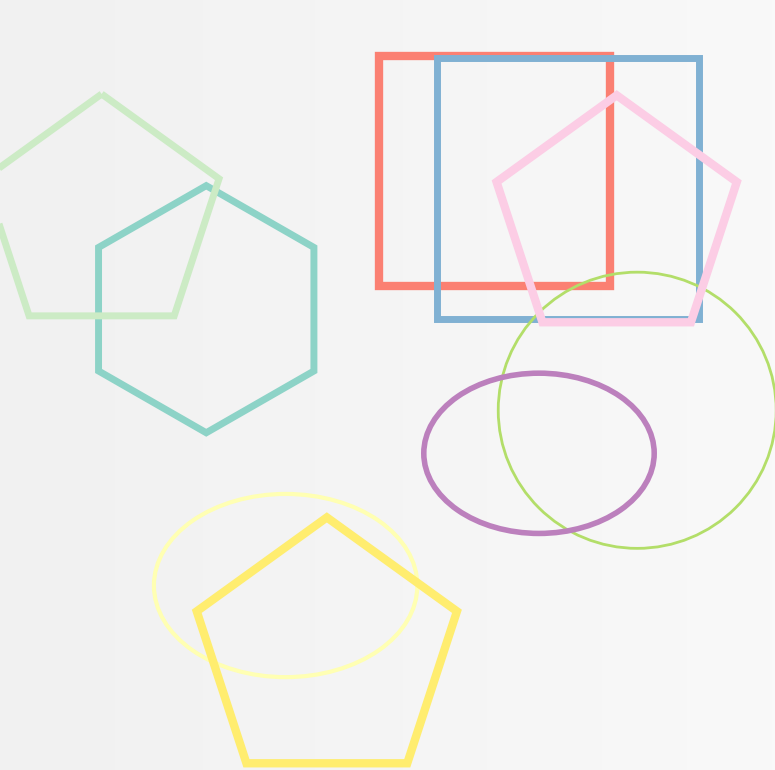[{"shape": "hexagon", "thickness": 2.5, "radius": 0.8, "center": [0.266, 0.598]}, {"shape": "oval", "thickness": 1.5, "radius": 0.85, "center": [0.369, 0.24]}, {"shape": "square", "thickness": 3, "radius": 0.75, "center": [0.638, 0.778]}, {"shape": "square", "thickness": 2.5, "radius": 0.85, "center": [0.733, 0.755]}, {"shape": "circle", "thickness": 1, "radius": 0.9, "center": [0.822, 0.467]}, {"shape": "pentagon", "thickness": 3, "radius": 0.81, "center": [0.796, 0.713]}, {"shape": "oval", "thickness": 2, "radius": 0.74, "center": [0.695, 0.411]}, {"shape": "pentagon", "thickness": 2.5, "radius": 0.8, "center": [0.131, 0.719]}, {"shape": "pentagon", "thickness": 3, "radius": 0.88, "center": [0.422, 0.152]}]